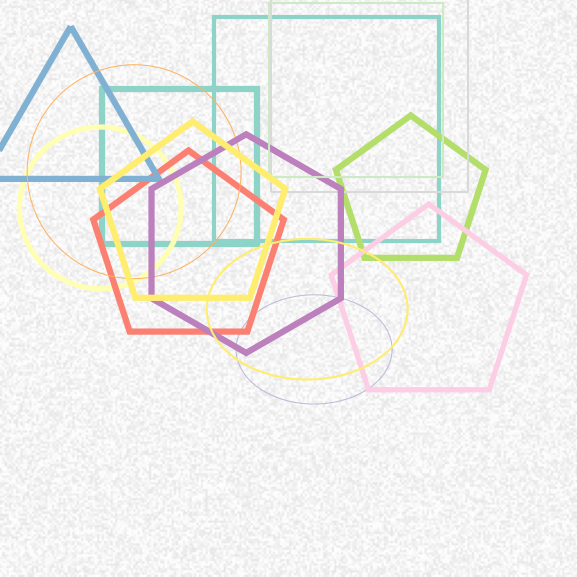[{"shape": "square", "thickness": 3, "radius": 0.67, "center": [0.31, 0.711]}, {"shape": "square", "thickness": 2, "radius": 0.97, "center": [0.565, 0.776]}, {"shape": "circle", "thickness": 2.5, "radius": 0.7, "center": [0.174, 0.639]}, {"shape": "oval", "thickness": 0.5, "radius": 0.68, "center": [0.544, 0.394]}, {"shape": "pentagon", "thickness": 3, "radius": 0.87, "center": [0.326, 0.565]}, {"shape": "triangle", "thickness": 3, "radius": 0.88, "center": [0.122, 0.777]}, {"shape": "circle", "thickness": 0.5, "radius": 0.93, "center": [0.232, 0.702]}, {"shape": "pentagon", "thickness": 3, "radius": 0.68, "center": [0.711, 0.663]}, {"shape": "pentagon", "thickness": 2.5, "radius": 0.89, "center": [0.743, 0.468]}, {"shape": "square", "thickness": 1, "radius": 0.85, "center": [0.64, 0.836]}, {"shape": "hexagon", "thickness": 3, "radius": 0.95, "center": [0.426, 0.577]}, {"shape": "square", "thickness": 1, "radius": 0.75, "center": [0.616, 0.843]}, {"shape": "oval", "thickness": 1, "radius": 0.87, "center": [0.532, 0.464]}, {"shape": "pentagon", "thickness": 3, "radius": 0.84, "center": [0.334, 0.62]}]